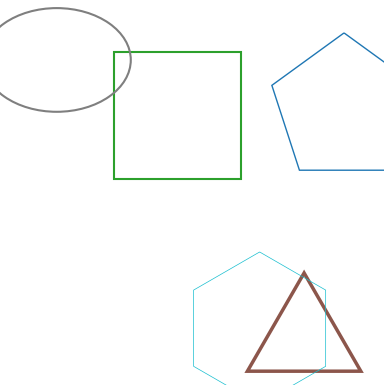[{"shape": "pentagon", "thickness": 1, "radius": 0.99, "center": [0.894, 0.717]}, {"shape": "square", "thickness": 1.5, "radius": 0.83, "center": [0.461, 0.7]}, {"shape": "triangle", "thickness": 2.5, "radius": 0.85, "center": [0.79, 0.121]}, {"shape": "oval", "thickness": 1.5, "radius": 0.96, "center": [0.147, 0.844]}, {"shape": "hexagon", "thickness": 0.5, "radius": 0.99, "center": [0.674, 0.148]}]